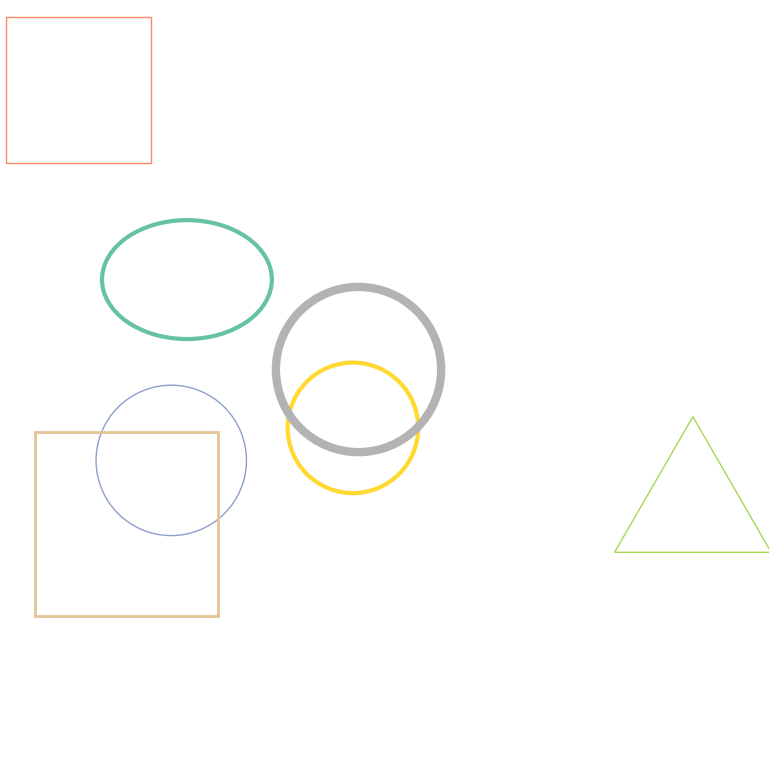[{"shape": "oval", "thickness": 1.5, "radius": 0.55, "center": [0.243, 0.637]}, {"shape": "square", "thickness": 0.5, "radius": 0.47, "center": [0.102, 0.883]}, {"shape": "circle", "thickness": 0.5, "radius": 0.49, "center": [0.222, 0.402]}, {"shape": "triangle", "thickness": 0.5, "radius": 0.59, "center": [0.9, 0.341]}, {"shape": "circle", "thickness": 1.5, "radius": 0.42, "center": [0.458, 0.444]}, {"shape": "square", "thickness": 1, "radius": 0.6, "center": [0.164, 0.319]}, {"shape": "circle", "thickness": 3, "radius": 0.54, "center": [0.466, 0.52]}]